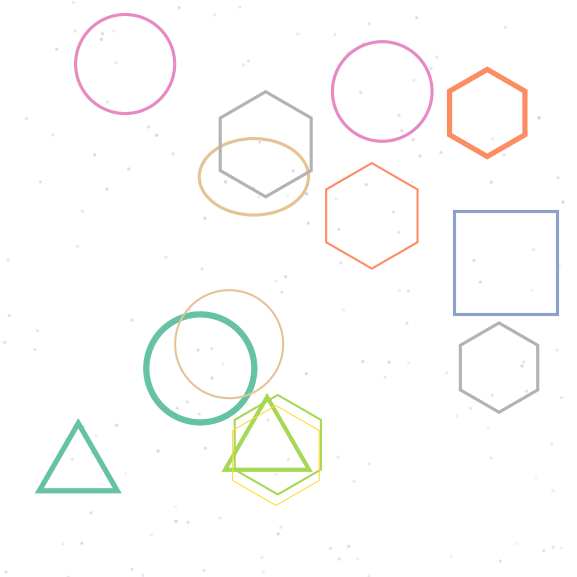[{"shape": "circle", "thickness": 3, "radius": 0.47, "center": [0.347, 0.361]}, {"shape": "triangle", "thickness": 2.5, "radius": 0.39, "center": [0.136, 0.188]}, {"shape": "hexagon", "thickness": 1, "radius": 0.46, "center": [0.644, 0.625]}, {"shape": "hexagon", "thickness": 2.5, "radius": 0.38, "center": [0.844, 0.804]}, {"shape": "square", "thickness": 1.5, "radius": 0.45, "center": [0.875, 0.544]}, {"shape": "circle", "thickness": 1.5, "radius": 0.43, "center": [0.217, 0.888]}, {"shape": "circle", "thickness": 1.5, "radius": 0.43, "center": [0.662, 0.841]}, {"shape": "triangle", "thickness": 2, "radius": 0.42, "center": [0.463, 0.228]}, {"shape": "hexagon", "thickness": 1, "radius": 0.43, "center": [0.481, 0.229]}, {"shape": "hexagon", "thickness": 0.5, "radius": 0.43, "center": [0.478, 0.21]}, {"shape": "oval", "thickness": 1.5, "radius": 0.47, "center": [0.44, 0.693]}, {"shape": "circle", "thickness": 1, "radius": 0.47, "center": [0.397, 0.403]}, {"shape": "hexagon", "thickness": 1.5, "radius": 0.45, "center": [0.46, 0.749]}, {"shape": "hexagon", "thickness": 1.5, "radius": 0.39, "center": [0.864, 0.363]}]